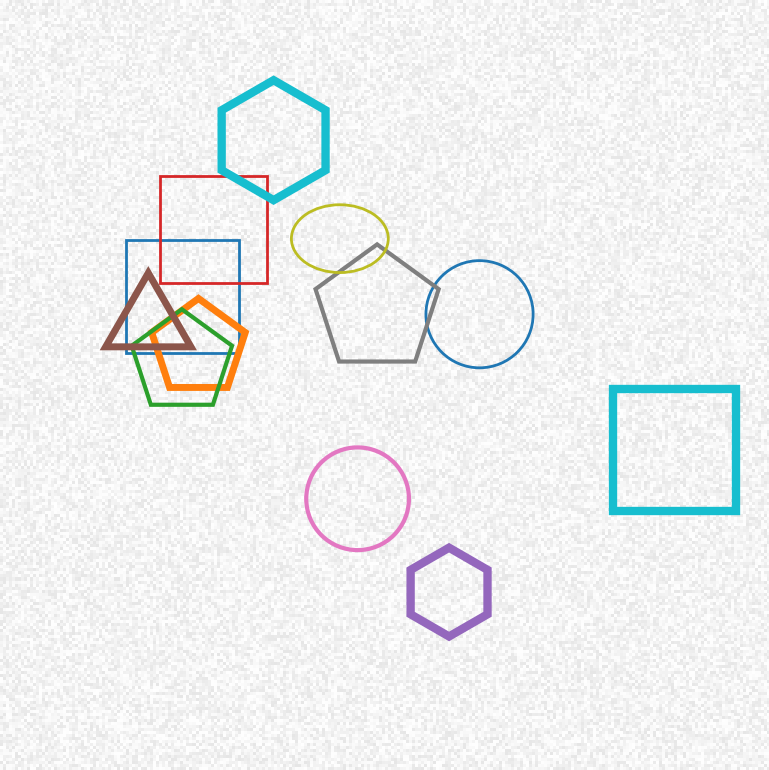[{"shape": "square", "thickness": 1, "radius": 0.37, "center": [0.237, 0.615]}, {"shape": "circle", "thickness": 1, "radius": 0.35, "center": [0.623, 0.592]}, {"shape": "pentagon", "thickness": 2.5, "radius": 0.32, "center": [0.258, 0.548]}, {"shape": "pentagon", "thickness": 1.5, "radius": 0.34, "center": [0.236, 0.53]}, {"shape": "square", "thickness": 1, "radius": 0.35, "center": [0.278, 0.702]}, {"shape": "hexagon", "thickness": 3, "radius": 0.29, "center": [0.583, 0.231]}, {"shape": "triangle", "thickness": 2.5, "radius": 0.32, "center": [0.193, 0.582]}, {"shape": "circle", "thickness": 1.5, "radius": 0.33, "center": [0.464, 0.352]}, {"shape": "pentagon", "thickness": 1.5, "radius": 0.42, "center": [0.49, 0.599]}, {"shape": "oval", "thickness": 1, "radius": 0.31, "center": [0.441, 0.69]}, {"shape": "square", "thickness": 3, "radius": 0.4, "center": [0.876, 0.416]}, {"shape": "hexagon", "thickness": 3, "radius": 0.39, "center": [0.355, 0.818]}]